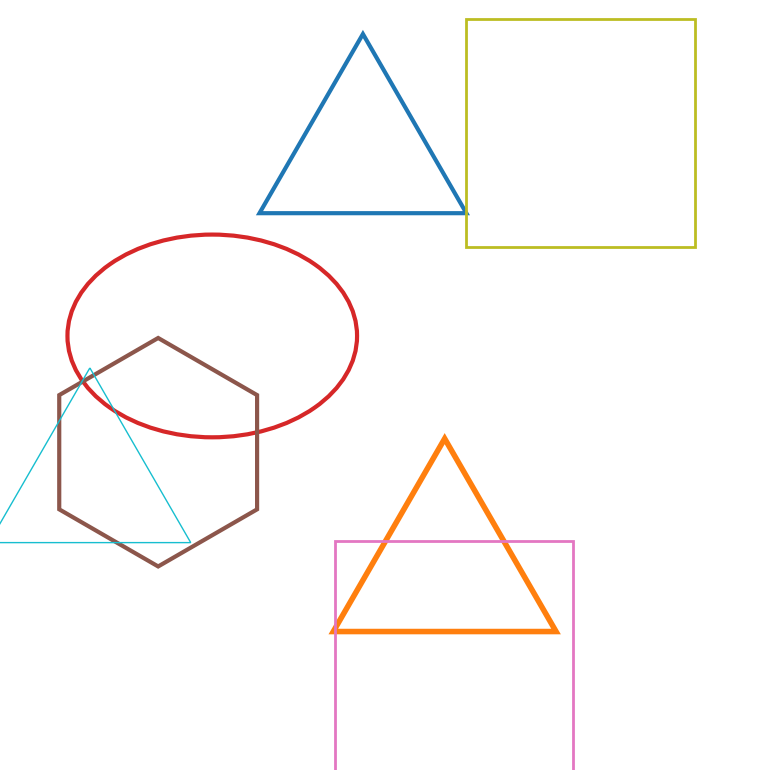[{"shape": "triangle", "thickness": 1.5, "radius": 0.78, "center": [0.471, 0.801]}, {"shape": "triangle", "thickness": 2, "radius": 0.84, "center": [0.578, 0.263]}, {"shape": "oval", "thickness": 1.5, "radius": 0.94, "center": [0.276, 0.564]}, {"shape": "hexagon", "thickness": 1.5, "radius": 0.74, "center": [0.205, 0.413]}, {"shape": "square", "thickness": 1, "radius": 0.77, "center": [0.59, 0.144]}, {"shape": "square", "thickness": 1, "radius": 0.74, "center": [0.754, 0.827]}, {"shape": "triangle", "thickness": 0.5, "radius": 0.76, "center": [0.117, 0.371]}]